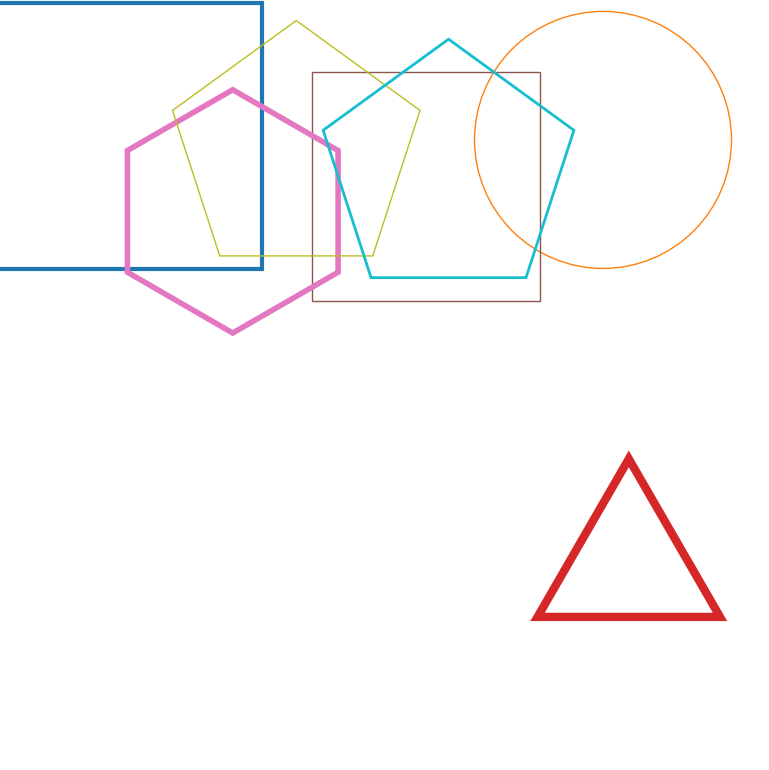[{"shape": "square", "thickness": 1.5, "radius": 0.86, "center": [0.167, 0.823]}, {"shape": "circle", "thickness": 0.5, "radius": 0.83, "center": [0.783, 0.818]}, {"shape": "triangle", "thickness": 3, "radius": 0.68, "center": [0.817, 0.267]}, {"shape": "square", "thickness": 0.5, "radius": 0.74, "center": [0.553, 0.758]}, {"shape": "hexagon", "thickness": 2, "radius": 0.79, "center": [0.302, 0.725]}, {"shape": "pentagon", "thickness": 0.5, "radius": 0.84, "center": [0.385, 0.804]}, {"shape": "pentagon", "thickness": 1, "radius": 0.86, "center": [0.583, 0.778]}]